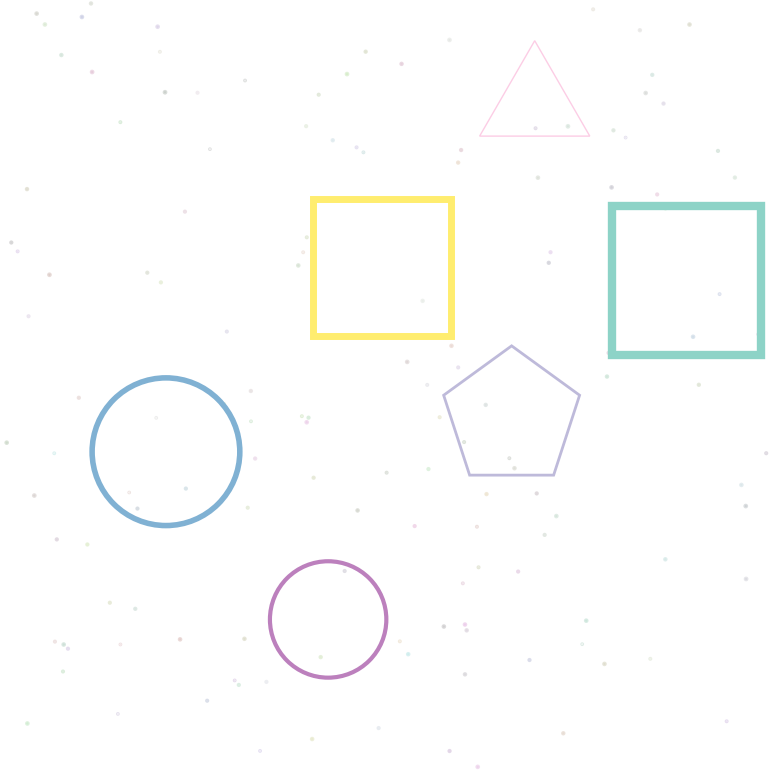[{"shape": "square", "thickness": 3, "radius": 0.48, "center": [0.892, 0.636]}, {"shape": "pentagon", "thickness": 1, "radius": 0.46, "center": [0.664, 0.458]}, {"shape": "circle", "thickness": 2, "radius": 0.48, "center": [0.216, 0.413]}, {"shape": "triangle", "thickness": 0.5, "radius": 0.41, "center": [0.694, 0.865]}, {"shape": "circle", "thickness": 1.5, "radius": 0.38, "center": [0.426, 0.196]}, {"shape": "square", "thickness": 2.5, "radius": 0.45, "center": [0.496, 0.653]}]